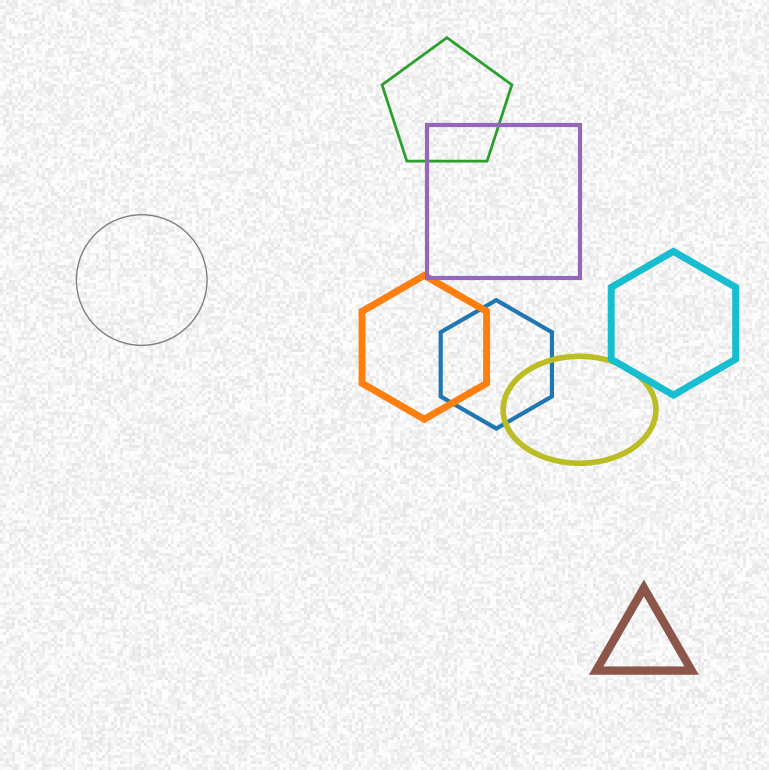[{"shape": "hexagon", "thickness": 1.5, "radius": 0.42, "center": [0.645, 0.527]}, {"shape": "hexagon", "thickness": 2.5, "radius": 0.47, "center": [0.551, 0.549]}, {"shape": "pentagon", "thickness": 1, "radius": 0.44, "center": [0.58, 0.862]}, {"shape": "square", "thickness": 1.5, "radius": 0.5, "center": [0.653, 0.738]}, {"shape": "triangle", "thickness": 3, "radius": 0.36, "center": [0.836, 0.165]}, {"shape": "circle", "thickness": 0.5, "radius": 0.42, "center": [0.184, 0.636]}, {"shape": "oval", "thickness": 2, "radius": 0.5, "center": [0.753, 0.468]}, {"shape": "hexagon", "thickness": 2.5, "radius": 0.47, "center": [0.875, 0.58]}]